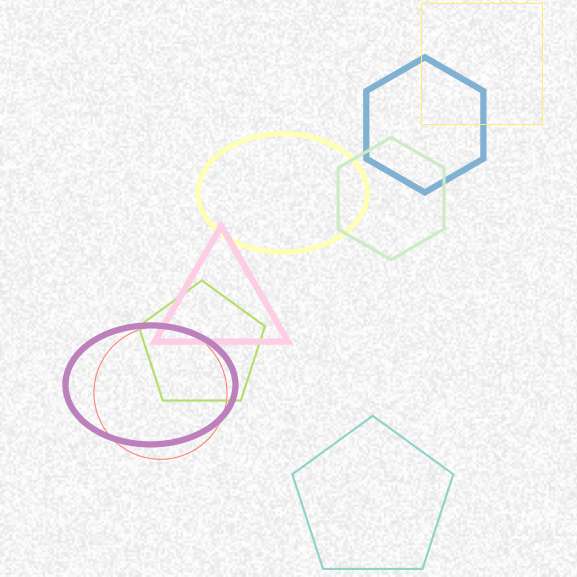[{"shape": "pentagon", "thickness": 1, "radius": 0.73, "center": [0.645, 0.133]}, {"shape": "oval", "thickness": 2.5, "radius": 0.73, "center": [0.49, 0.665]}, {"shape": "circle", "thickness": 0.5, "radius": 0.58, "center": [0.278, 0.319]}, {"shape": "hexagon", "thickness": 3, "radius": 0.59, "center": [0.736, 0.783]}, {"shape": "pentagon", "thickness": 1, "radius": 0.57, "center": [0.349, 0.399]}, {"shape": "triangle", "thickness": 3, "radius": 0.67, "center": [0.383, 0.474]}, {"shape": "oval", "thickness": 3, "radius": 0.74, "center": [0.261, 0.333]}, {"shape": "hexagon", "thickness": 1.5, "radius": 0.53, "center": [0.677, 0.655]}, {"shape": "square", "thickness": 0.5, "radius": 0.52, "center": [0.834, 0.889]}]